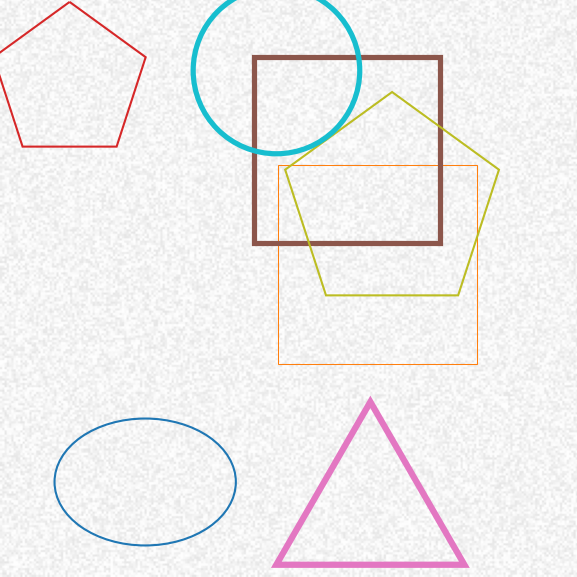[{"shape": "oval", "thickness": 1, "radius": 0.78, "center": [0.251, 0.165]}, {"shape": "square", "thickness": 0.5, "radius": 0.86, "center": [0.653, 0.541]}, {"shape": "pentagon", "thickness": 1, "radius": 0.69, "center": [0.121, 0.857]}, {"shape": "square", "thickness": 2.5, "radius": 0.8, "center": [0.601, 0.739]}, {"shape": "triangle", "thickness": 3, "radius": 0.94, "center": [0.641, 0.115]}, {"shape": "pentagon", "thickness": 1, "radius": 0.97, "center": [0.679, 0.645]}, {"shape": "circle", "thickness": 2.5, "radius": 0.72, "center": [0.479, 0.877]}]